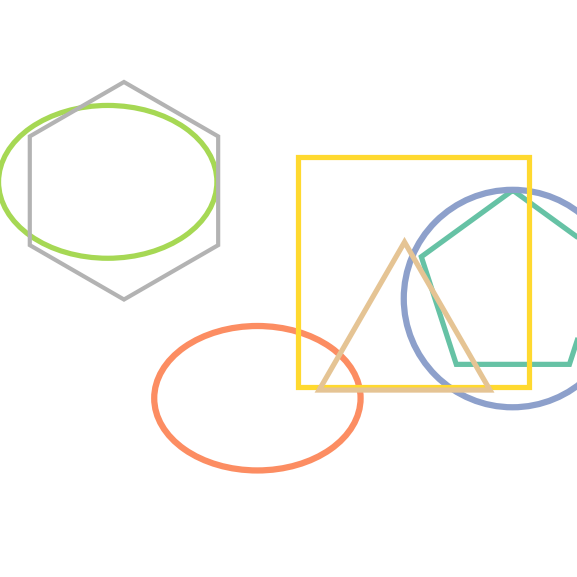[{"shape": "pentagon", "thickness": 2.5, "radius": 0.83, "center": [0.888, 0.503]}, {"shape": "oval", "thickness": 3, "radius": 0.89, "center": [0.446, 0.31]}, {"shape": "circle", "thickness": 3, "radius": 0.94, "center": [0.887, 0.482]}, {"shape": "oval", "thickness": 2.5, "radius": 0.95, "center": [0.187, 0.684]}, {"shape": "square", "thickness": 2.5, "radius": 1.0, "center": [0.716, 0.528]}, {"shape": "triangle", "thickness": 2.5, "radius": 0.85, "center": [0.7, 0.409]}, {"shape": "hexagon", "thickness": 2, "radius": 0.94, "center": [0.215, 0.669]}]